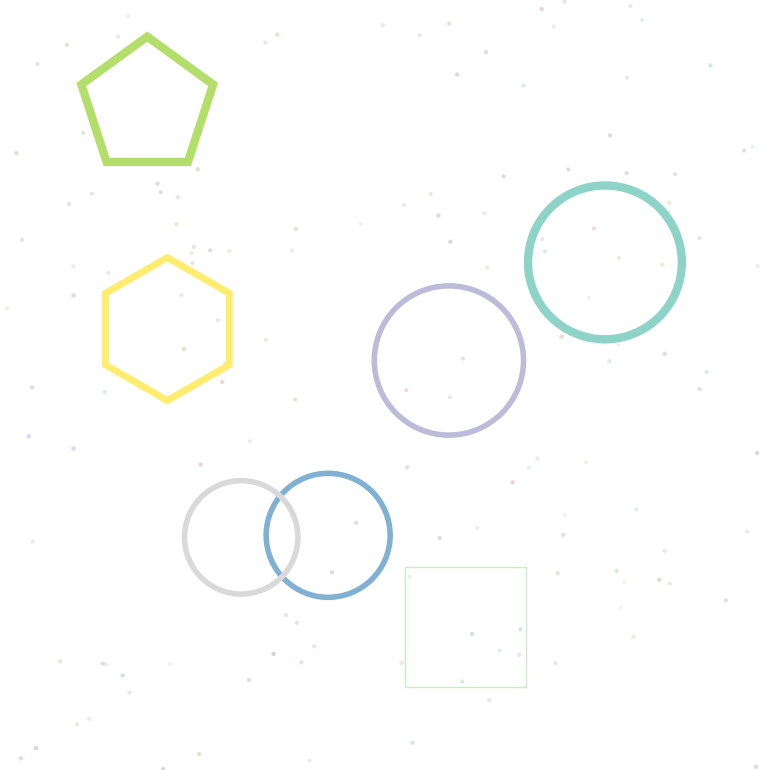[{"shape": "circle", "thickness": 3, "radius": 0.5, "center": [0.786, 0.659]}, {"shape": "circle", "thickness": 2, "radius": 0.48, "center": [0.583, 0.532]}, {"shape": "circle", "thickness": 2, "radius": 0.4, "center": [0.426, 0.305]}, {"shape": "pentagon", "thickness": 3, "radius": 0.45, "center": [0.191, 0.862]}, {"shape": "circle", "thickness": 2, "radius": 0.37, "center": [0.313, 0.302]}, {"shape": "square", "thickness": 0.5, "radius": 0.39, "center": [0.605, 0.186]}, {"shape": "hexagon", "thickness": 2.5, "radius": 0.46, "center": [0.217, 0.573]}]